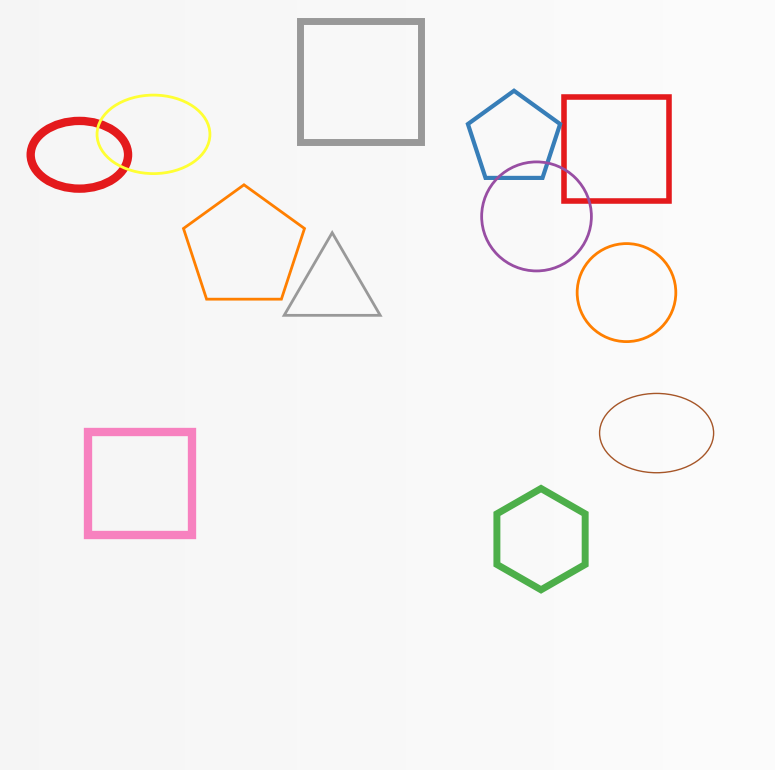[{"shape": "oval", "thickness": 3, "radius": 0.31, "center": [0.102, 0.799]}, {"shape": "square", "thickness": 2, "radius": 0.34, "center": [0.795, 0.807]}, {"shape": "pentagon", "thickness": 1.5, "radius": 0.31, "center": [0.663, 0.82]}, {"shape": "hexagon", "thickness": 2.5, "radius": 0.33, "center": [0.698, 0.3]}, {"shape": "circle", "thickness": 1, "radius": 0.35, "center": [0.692, 0.719]}, {"shape": "circle", "thickness": 1, "radius": 0.32, "center": [0.808, 0.62]}, {"shape": "pentagon", "thickness": 1, "radius": 0.41, "center": [0.315, 0.678]}, {"shape": "oval", "thickness": 1, "radius": 0.36, "center": [0.198, 0.826]}, {"shape": "oval", "thickness": 0.5, "radius": 0.37, "center": [0.847, 0.438]}, {"shape": "square", "thickness": 3, "radius": 0.33, "center": [0.18, 0.372]}, {"shape": "triangle", "thickness": 1, "radius": 0.36, "center": [0.429, 0.626]}, {"shape": "square", "thickness": 2.5, "radius": 0.39, "center": [0.465, 0.894]}]